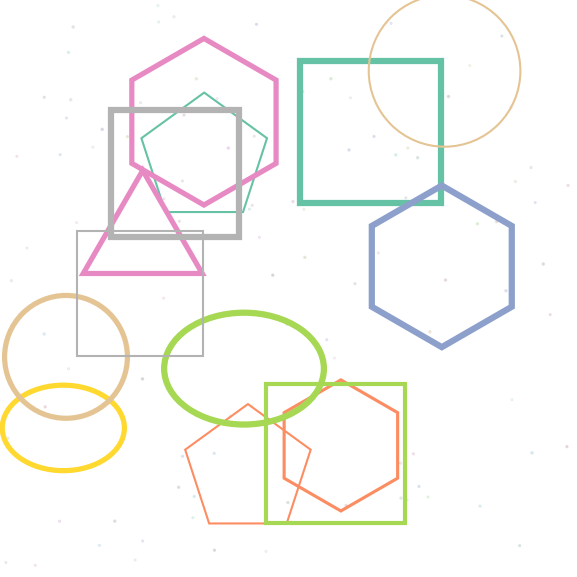[{"shape": "square", "thickness": 3, "radius": 0.61, "center": [0.641, 0.771]}, {"shape": "pentagon", "thickness": 1, "radius": 0.57, "center": [0.354, 0.724]}, {"shape": "hexagon", "thickness": 1.5, "radius": 0.57, "center": [0.59, 0.228]}, {"shape": "pentagon", "thickness": 1, "radius": 0.57, "center": [0.429, 0.185]}, {"shape": "hexagon", "thickness": 3, "radius": 0.7, "center": [0.765, 0.538]}, {"shape": "hexagon", "thickness": 2.5, "radius": 0.72, "center": [0.353, 0.788]}, {"shape": "triangle", "thickness": 2.5, "radius": 0.59, "center": [0.247, 0.585]}, {"shape": "oval", "thickness": 3, "radius": 0.69, "center": [0.423, 0.361]}, {"shape": "square", "thickness": 2, "radius": 0.6, "center": [0.581, 0.214]}, {"shape": "oval", "thickness": 2.5, "radius": 0.53, "center": [0.11, 0.258]}, {"shape": "circle", "thickness": 2.5, "radius": 0.53, "center": [0.114, 0.381]}, {"shape": "circle", "thickness": 1, "radius": 0.66, "center": [0.77, 0.876]}, {"shape": "square", "thickness": 1, "radius": 0.54, "center": [0.243, 0.491]}, {"shape": "square", "thickness": 3, "radius": 0.55, "center": [0.303, 0.699]}]